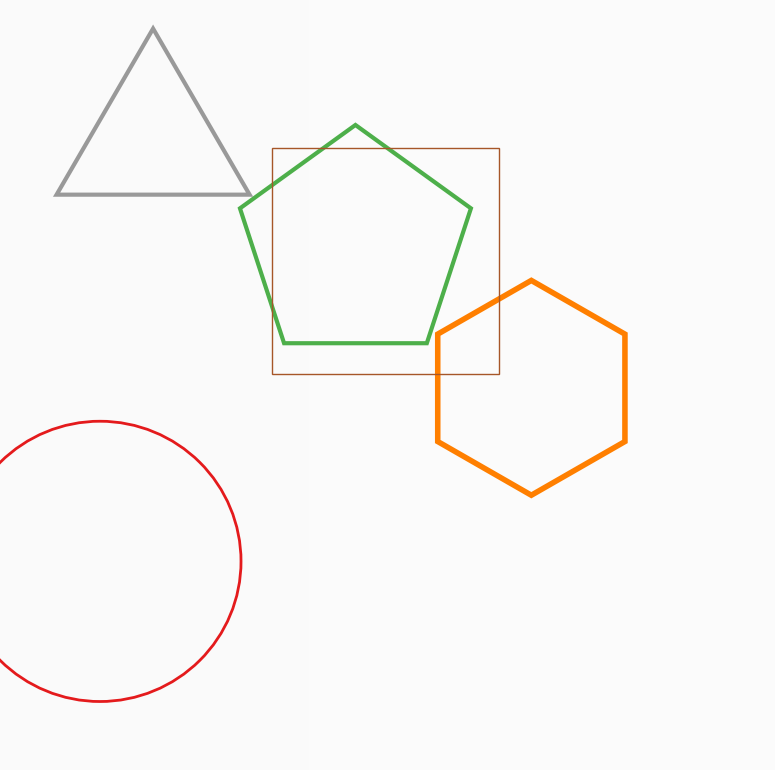[{"shape": "circle", "thickness": 1, "radius": 0.91, "center": [0.129, 0.271]}, {"shape": "pentagon", "thickness": 1.5, "radius": 0.78, "center": [0.459, 0.681]}, {"shape": "hexagon", "thickness": 2, "radius": 0.7, "center": [0.686, 0.496]}, {"shape": "square", "thickness": 0.5, "radius": 0.73, "center": [0.498, 0.661]}, {"shape": "triangle", "thickness": 1.5, "radius": 0.72, "center": [0.198, 0.819]}]